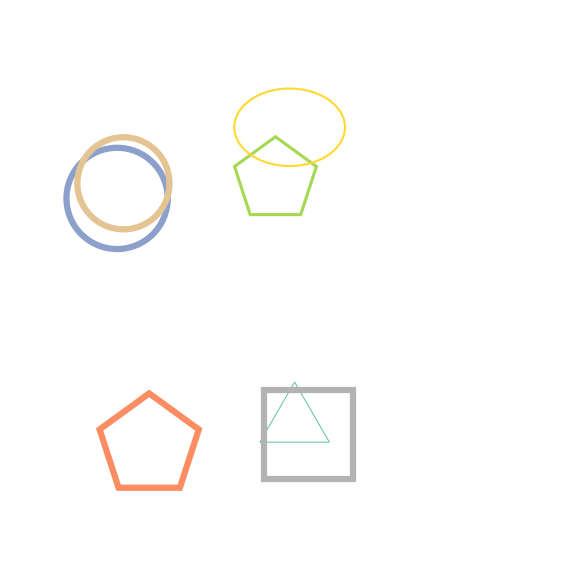[{"shape": "triangle", "thickness": 0.5, "radius": 0.35, "center": [0.51, 0.268]}, {"shape": "pentagon", "thickness": 3, "radius": 0.45, "center": [0.258, 0.228]}, {"shape": "circle", "thickness": 3, "radius": 0.44, "center": [0.203, 0.656]}, {"shape": "pentagon", "thickness": 1.5, "radius": 0.37, "center": [0.477, 0.688]}, {"shape": "oval", "thickness": 1, "radius": 0.48, "center": [0.502, 0.779]}, {"shape": "circle", "thickness": 3, "radius": 0.4, "center": [0.214, 0.682]}, {"shape": "square", "thickness": 3, "radius": 0.39, "center": [0.534, 0.246]}]